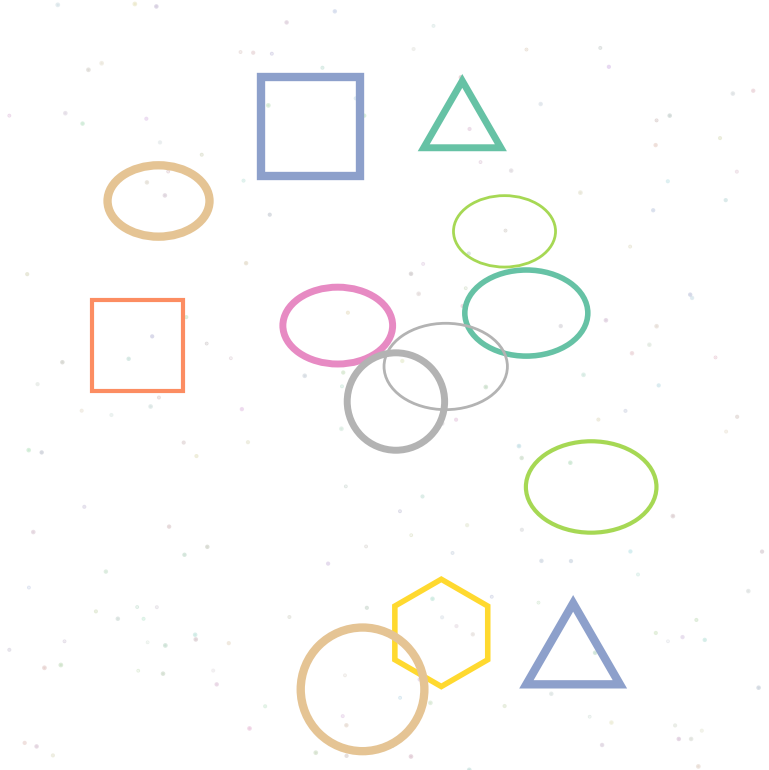[{"shape": "oval", "thickness": 2, "radius": 0.4, "center": [0.684, 0.593]}, {"shape": "triangle", "thickness": 2.5, "radius": 0.29, "center": [0.6, 0.837]}, {"shape": "square", "thickness": 1.5, "radius": 0.3, "center": [0.179, 0.551]}, {"shape": "triangle", "thickness": 3, "radius": 0.35, "center": [0.744, 0.146]}, {"shape": "square", "thickness": 3, "radius": 0.32, "center": [0.403, 0.836]}, {"shape": "oval", "thickness": 2.5, "radius": 0.36, "center": [0.439, 0.577]}, {"shape": "oval", "thickness": 1.5, "radius": 0.42, "center": [0.768, 0.368]}, {"shape": "oval", "thickness": 1, "radius": 0.33, "center": [0.655, 0.7]}, {"shape": "hexagon", "thickness": 2, "radius": 0.35, "center": [0.573, 0.178]}, {"shape": "circle", "thickness": 3, "radius": 0.4, "center": [0.471, 0.105]}, {"shape": "oval", "thickness": 3, "radius": 0.33, "center": [0.206, 0.739]}, {"shape": "oval", "thickness": 1, "radius": 0.4, "center": [0.579, 0.524]}, {"shape": "circle", "thickness": 2.5, "radius": 0.32, "center": [0.514, 0.479]}]